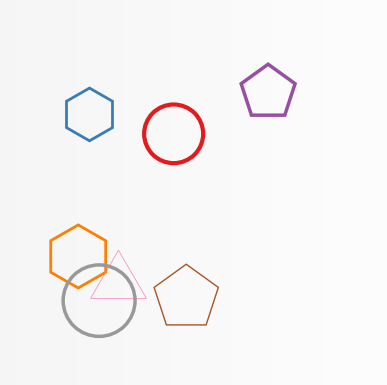[{"shape": "circle", "thickness": 3, "radius": 0.38, "center": [0.448, 0.652]}, {"shape": "hexagon", "thickness": 2, "radius": 0.34, "center": [0.231, 0.703]}, {"shape": "pentagon", "thickness": 2.5, "radius": 0.37, "center": [0.692, 0.76]}, {"shape": "hexagon", "thickness": 2, "radius": 0.41, "center": [0.202, 0.334]}, {"shape": "pentagon", "thickness": 1, "radius": 0.44, "center": [0.481, 0.227]}, {"shape": "triangle", "thickness": 0.5, "radius": 0.42, "center": [0.306, 0.267]}, {"shape": "circle", "thickness": 2.5, "radius": 0.46, "center": [0.256, 0.219]}]